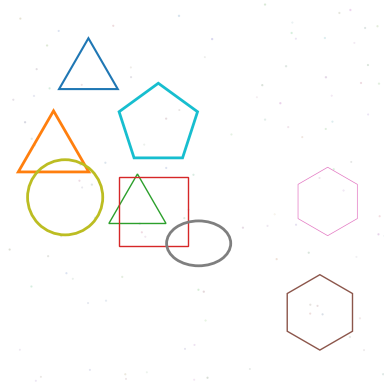[{"shape": "triangle", "thickness": 1.5, "radius": 0.44, "center": [0.23, 0.813]}, {"shape": "triangle", "thickness": 2, "radius": 0.53, "center": [0.139, 0.606]}, {"shape": "triangle", "thickness": 1, "radius": 0.43, "center": [0.357, 0.462]}, {"shape": "square", "thickness": 1, "radius": 0.45, "center": [0.399, 0.451]}, {"shape": "hexagon", "thickness": 1, "radius": 0.49, "center": [0.831, 0.189]}, {"shape": "hexagon", "thickness": 0.5, "radius": 0.44, "center": [0.851, 0.477]}, {"shape": "oval", "thickness": 2, "radius": 0.42, "center": [0.516, 0.368]}, {"shape": "circle", "thickness": 2, "radius": 0.49, "center": [0.169, 0.488]}, {"shape": "pentagon", "thickness": 2, "radius": 0.54, "center": [0.411, 0.677]}]